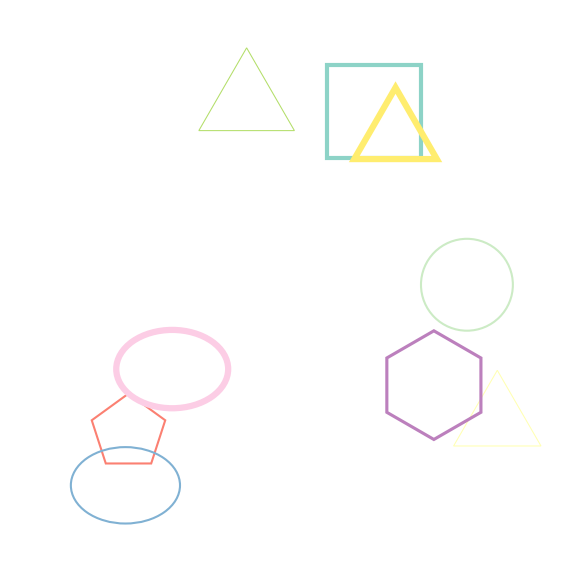[{"shape": "square", "thickness": 2, "radius": 0.4, "center": [0.648, 0.806]}, {"shape": "triangle", "thickness": 0.5, "radius": 0.44, "center": [0.861, 0.271]}, {"shape": "pentagon", "thickness": 1, "radius": 0.33, "center": [0.222, 0.251]}, {"shape": "oval", "thickness": 1, "radius": 0.47, "center": [0.217, 0.159]}, {"shape": "triangle", "thickness": 0.5, "radius": 0.48, "center": [0.427, 0.821]}, {"shape": "oval", "thickness": 3, "radius": 0.48, "center": [0.298, 0.36]}, {"shape": "hexagon", "thickness": 1.5, "radius": 0.47, "center": [0.751, 0.332]}, {"shape": "circle", "thickness": 1, "radius": 0.4, "center": [0.809, 0.506]}, {"shape": "triangle", "thickness": 3, "radius": 0.41, "center": [0.685, 0.765]}]